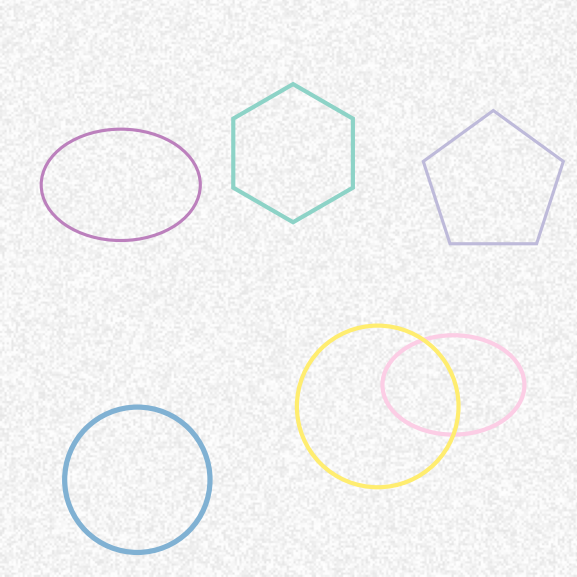[{"shape": "hexagon", "thickness": 2, "radius": 0.6, "center": [0.508, 0.734]}, {"shape": "pentagon", "thickness": 1.5, "radius": 0.64, "center": [0.854, 0.68]}, {"shape": "circle", "thickness": 2.5, "radius": 0.63, "center": [0.238, 0.168]}, {"shape": "oval", "thickness": 2, "radius": 0.61, "center": [0.785, 0.333]}, {"shape": "oval", "thickness": 1.5, "radius": 0.69, "center": [0.209, 0.679]}, {"shape": "circle", "thickness": 2, "radius": 0.7, "center": [0.654, 0.295]}]